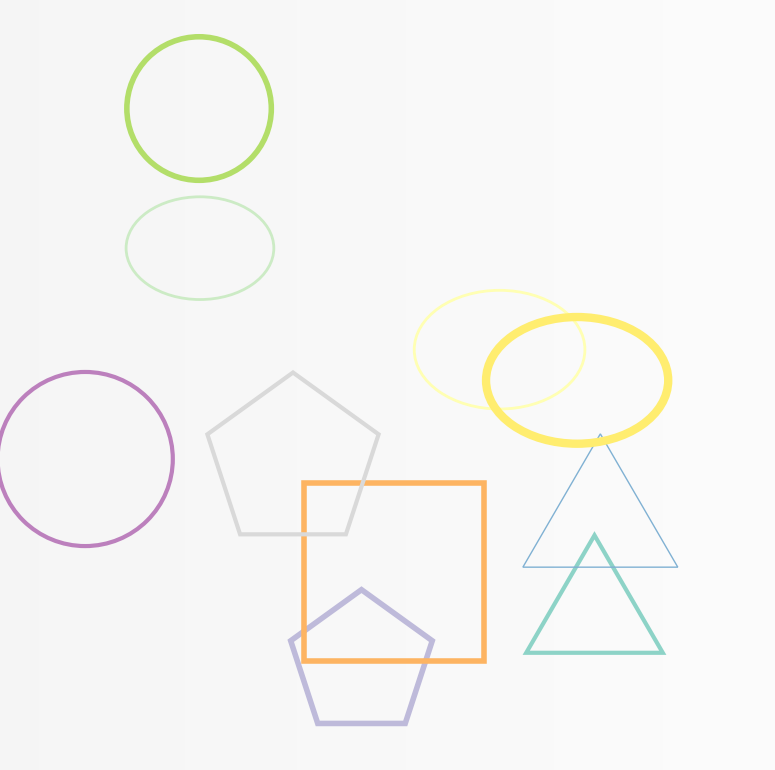[{"shape": "triangle", "thickness": 1.5, "radius": 0.51, "center": [0.767, 0.203]}, {"shape": "oval", "thickness": 1, "radius": 0.55, "center": [0.645, 0.546]}, {"shape": "pentagon", "thickness": 2, "radius": 0.48, "center": [0.466, 0.138]}, {"shape": "triangle", "thickness": 0.5, "radius": 0.58, "center": [0.775, 0.321]}, {"shape": "square", "thickness": 2, "radius": 0.58, "center": [0.509, 0.257]}, {"shape": "circle", "thickness": 2, "radius": 0.47, "center": [0.257, 0.859]}, {"shape": "pentagon", "thickness": 1.5, "radius": 0.58, "center": [0.378, 0.4]}, {"shape": "circle", "thickness": 1.5, "radius": 0.57, "center": [0.11, 0.404]}, {"shape": "oval", "thickness": 1, "radius": 0.48, "center": [0.258, 0.678]}, {"shape": "oval", "thickness": 3, "radius": 0.59, "center": [0.745, 0.506]}]